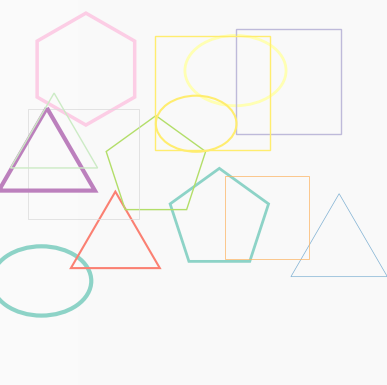[{"shape": "oval", "thickness": 3, "radius": 0.64, "center": [0.107, 0.27]}, {"shape": "pentagon", "thickness": 2, "radius": 0.67, "center": [0.566, 0.429]}, {"shape": "oval", "thickness": 2, "radius": 0.65, "center": [0.608, 0.817]}, {"shape": "square", "thickness": 1, "radius": 0.68, "center": [0.745, 0.789]}, {"shape": "triangle", "thickness": 1.5, "radius": 0.66, "center": [0.298, 0.37]}, {"shape": "triangle", "thickness": 0.5, "radius": 0.72, "center": [0.875, 0.353]}, {"shape": "square", "thickness": 0.5, "radius": 0.54, "center": [0.689, 0.435]}, {"shape": "pentagon", "thickness": 1, "radius": 0.67, "center": [0.402, 0.565]}, {"shape": "hexagon", "thickness": 2.5, "radius": 0.73, "center": [0.222, 0.821]}, {"shape": "square", "thickness": 0.5, "radius": 0.71, "center": [0.215, 0.575]}, {"shape": "triangle", "thickness": 3, "radius": 0.72, "center": [0.121, 0.577]}, {"shape": "triangle", "thickness": 1, "radius": 0.65, "center": [0.14, 0.629]}, {"shape": "oval", "thickness": 1.5, "radius": 0.52, "center": [0.506, 0.679]}, {"shape": "square", "thickness": 1, "radius": 0.74, "center": [0.549, 0.759]}]